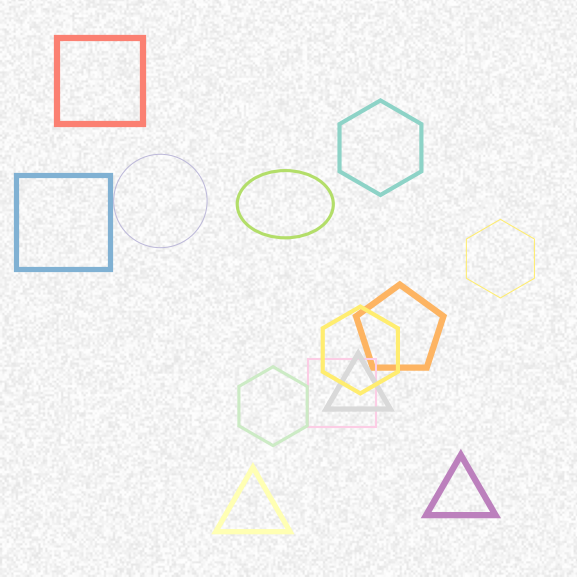[{"shape": "hexagon", "thickness": 2, "radius": 0.41, "center": [0.659, 0.743]}, {"shape": "triangle", "thickness": 2.5, "radius": 0.37, "center": [0.438, 0.116]}, {"shape": "circle", "thickness": 0.5, "radius": 0.4, "center": [0.278, 0.651]}, {"shape": "square", "thickness": 3, "radius": 0.37, "center": [0.173, 0.859]}, {"shape": "square", "thickness": 2.5, "radius": 0.41, "center": [0.11, 0.615]}, {"shape": "pentagon", "thickness": 3, "radius": 0.4, "center": [0.692, 0.427]}, {"shape": "oval", "thickness": 1.5, "radius": 0.42, "center": [0.494, 0.646]}, {"shape": "square", "thickness": 1, "radius": 0.29, "center": [0.592, 0.318]}, {"shape": "triangle", "thickness": 2.5, "radius": 0.32, "center": [0.62, 0.323]}, {"shape": "triangle", "thickness": 3, "radius": 0.35, "center": [0.798, 0.142]}, {"shape": "hexagon", "thickness": 1.5, "radius": 0.34, "center": [0.473, 0.296]}, {"shape": "hexagon", "thickness": 2, "radius": 0.38, "center": [0.624, 0.393]}, {"shape": "hexagon", "thickness": 0.5, "radius": 0.34, "center": [0.866, 0.551]}]